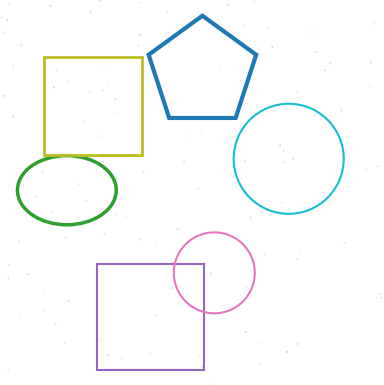[{"shape": "pentagon", "thickness": 3, "radius": 0.73, "center": [0.526, 0.812]}, {"shape": "oval", "thickness": 2.5, "radius": 0.64, "center": [0.174, 0.506]}, {"shape": "square", "thickness": 1.5, "radius": 0.69, "center": [0.391, 0.177]}, {"shape": "circle", "thickness": 1.5, "radius": 0.53, "center": [0.557, 0.291]}, {"shape": "square", "thickness": 2, "radius": 0.64, "center": [0.242, 0.725]}, {"shape": "circle", "thickness": 1.5, "radius": 0.71, "center": [0.75, 0.588]}]